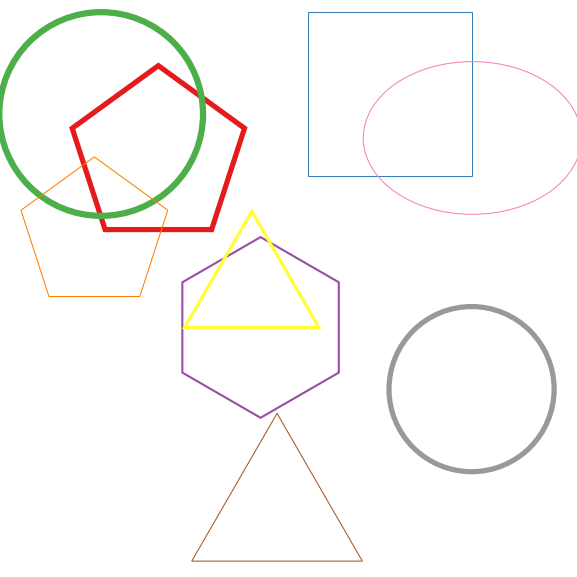[{"shape": "pentagon", "thickness": 2.5, "radius": 0.78, "center": [0.274, 0.729]}, {"shape": "square", "thickness": 0.5, "radius": 0.71, "center": [0.676, 0.837]}, {"shape": "circle", "thickness": 3, "radius": 0.88, "center": [0.175, 0.802]}, {"shape": "hexagon", "thickness": 1, "radius": 0.78, "center": [0.451, 0.432]}, {"shape": "pentagon", "thickness": 0.5, "radius": 0.67, "center": [0.163, 0.594]}, {"shape": "triangle", "thickness": 1.5, "radius": 0.67, "center": [0.436, 0.499]}, {"shape": "triangle", "thickness": 0.5, "radius": 0.85, "center": [0.48, 0.113]}, {"shape": "oval", "thickness": 0.5, "radius": 0.94, "center": [0.818, 0.76]}, {"shape": "circle", "thickness": 2.5, "radius": 0.71, "center": [0.817, 0.325]}]